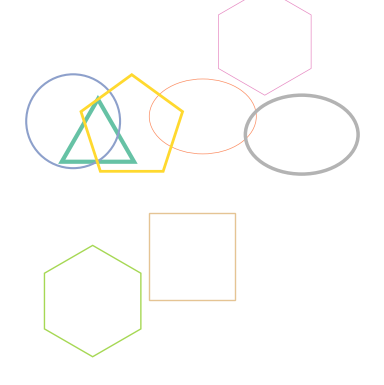[{"shape": "triangle", "thickness": 3, "radius": 0.54, "center": [0.254, 0.634]}, {"shape": "oval", "thickness": 0.5, "radius": 0.7, "center": [0.527, 0.698]}, {"shape": "circle", "thickness": 1.5, "radius": 0.61, "center": [0.19, 0.685]}, {"shape": "hexagon", "thickness": 0.5, "radius": 0.7, "center": [0.688, 0.892]}, {"shape": "hexagon", "thickness": 1, "radius": 0.72, "center": [0.241, 0.218]}, {"shape": "pentagon", "thickness": 2, "radius": 0.69, "center": [0.342, 0.667]}, {"shape": "square", "thickness": 1, "radius": 0.56, "center": [0.499, 0.334]}, {"shape": "oval", "thickness": 2.5, "radius": 0.73, "center": [0.784, 0.65]}]